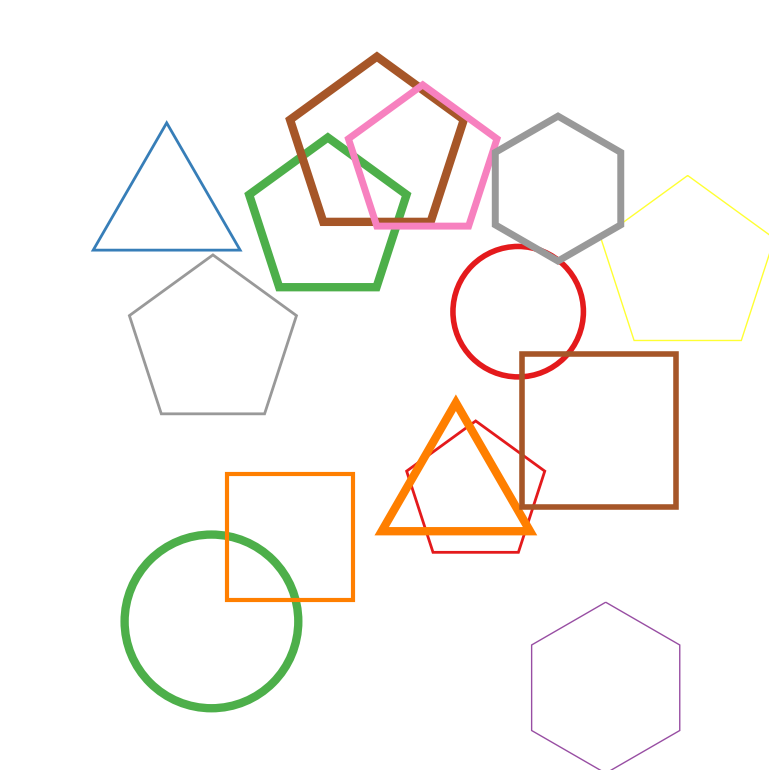[{"shape": "pentagon", "thickness": 1, "radius": 0.47, "center": [0.618, 0.359]}, {"shape": "circle", "thickness": 2, "radius": 0.42, "center": [0.673, 0.595]}, {"shape": "triangle", "thickness": 1, "radius": 0.55, "center": [0.216, 0.73]}, {"shape": "pentagon", "thickness": 3, "radius": 0.54, "center": [0.426, 0.714]}, {"shape": "circle", "thickness": 3, "radius": 0.56, "center": [0.275, 0.193]}, {"shape": "hexagon", "thickness": 0.5, "radius": 0.56, "center": [0.787, 0.107]}, {"shape": "square", "thickness": 1.5, "radius": 0.41, "center": [0.377, 0.302]}, {"shape": "triangle", "thickness": 3, "radius": 0.56, "center": [0.592, 0.366]}, {"shape": "pentagon", "thickness": 0.5, "radius": 0.59, "center": [0.893, 0.654]}, {"shape": "square", "thickness": 2, "radius": 0.5, "center": [0.777, 0.441]}, {"shape": "pentagon", "thickness": 3, "radius": 0.59, "center": [0.49, 0.808]}, {"shape": "pentagon", "thickness": 2.5, "radius": 0.51, "center": [0.549, 0.788]}, {"shape": "pentagon", "thickness": 1, "radius": 0.57, "center": [0.277, 0.555]}, {"shape": "hexagon", "thickness": 2.5, "radius": 0.47, "center": [0.725, 0.755]}]